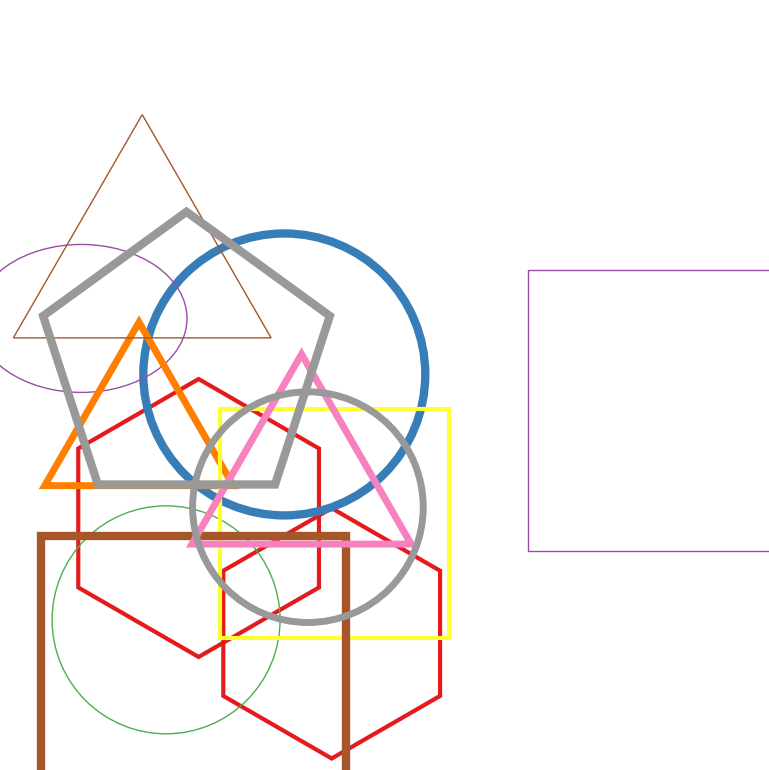[{"shape": "hexagon", "thickness": 1.5, "radius": 0.9, "center": [0.258, 0.327]}, {"shape": "hexagon", "thickness": 1.5, "radius": 0.81, "center": [0.431, 0.177]}, {"shape": "circle", "thickness": 3, "radius": 0.92, "center": [0.369, 0.514]}, {"shape": "circle", "thickness": 0.5, "radius": 0.74, "center": [0.216, 0.195]}, {"shape": "square", "thickness": 0.5, "radius": 0.91, "center": [0.868, 0.467]}, {"shape": "oval", "thickness": 0.5, "radius": 0.69, "center": [0.106, 0.586]}, {"shape": "triangle", "thickness": 2.5, "radius": 0.71, "center": [0.181, 0.44]}, {"shape": "square", "thickness": 1.5, "radius": 0.74, "center": [0.434, 0.32]}, {"shape": "triangle", "thickness": 0.5, "radius": 0.97, "center": [0.185, 0.658]}, {"shape": "square", "thickness": 3, "radius": 0.99, "center": [0.251, 0.106]}, {"shape": "triangle", "thickness": 2.5, "radius": 0.82, "center": [0.392, 0.376]}, {"shape": "circle", "thickness": 2.5, "radius": 0.75, "center": [0.4, 0.341]}, {"shape": "pentagon", "thickness": 3, "radius": 0.98, "center": [0.242, 0.529]}]